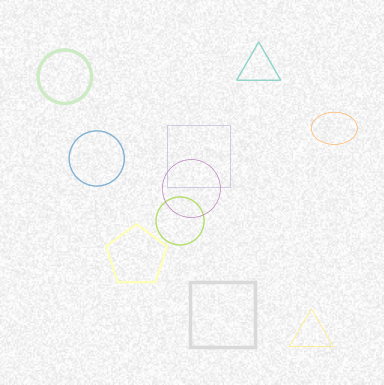[{"shape": "triangle", "thickness": 1, "radius": 0.33, "center": [0.672, 0.825]}, {"shape": "pentagon", "thickness": 1.5, "radius": 0.42, "center": [0.355, 0.334]}, {"shape": "square", "thickness": 0.5, "radius": 0.41, "center": [0.516, 0.595]}, {"shape": "circle", "thickness": 1, "radius": 0.36, "center": [0.251, 0.588]}, {"shape": "oval", "thickness": 0.5, "radius": 0.3, "center": [0.868, 0.667]}, {"shape": "circle", "thickness": 1, "radius": 0.31, "center": [0.468, 0.426]}, {"shape": "square", "thickness": 2.5, "radius": 0.42, "center": [0.578, 0.183]}, {"shape": "circle", "thickness": 0.5, "radius": 0.38, "center": [0.497, 0.51]}, {"shape": "circle", "thickness": 2.5, "radius": 0.35, "center": [0.168, 0.801]}, {"shape": "triangle", "thickness": 0.5, "radius": 0.33, "center": [0.809, 0.133]}]